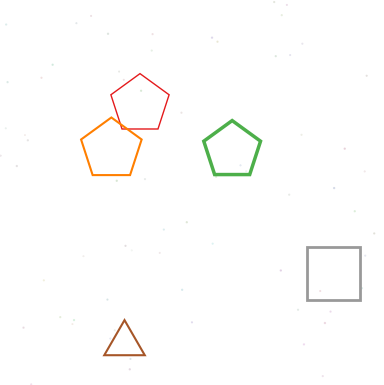[{"shape": "pentagon", "thickness": 1, "radius": 0.4, "center": [0.364, 0.729]}, {"shape": "pentagon", "thickness": 2.5, "radius": 0.39, "center": [0.603, 0.609]}, {"shape": "pentagon", "thickness": 1.5, "radius": 0.41, "center": [0.289, 0.612]}, {"shape": "triangle", "thickness": 1.5, "radius": 0.3, "center": [0.323, 0.108]}, {"shape": "square", "thickness": 2, "radius": 0.34, "center": [0.867, 0.289]}]